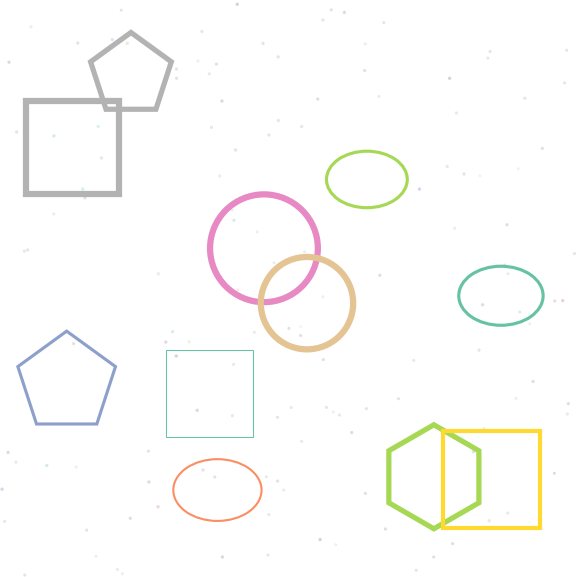[{"shape": "square", "thickness": 0.5, "radius": 0.38, "center": [0.362, 0.318]}, {"shape": "oval", "thickness": 1.5, "radius": 0.37, "center": [0.867, 0.487]}, {"shape": "oval", "thickness": 1, "radius": 0.38, "center": [0.377, 0.151]}, {"shape": "pentagon", "thickness": 1.5, "radius": 0.44, "center": [0.115, 0.337]}, {"shape": "circle", "thickness": 3, "radius": 0.47, "center": [0.457, 0.569]}, {"shape": "oval", "thickness": 1.5, "radius": 0.35, "center": [0.635, 0.688]}, {"shape": "hexagon", "thickness": 2.5, "radius": 0.45, "center": [0.751, 0.174]}, {"shape": "square", "thickness": 2, "radius": 0.42, "center": [0.851, 0.169]}, {"shape": "circle", "thickness": 3, "radius": 0.4, "center": [0.532, 0.474]}, {"shape": "square", "thickness": 3, "radius": 0.4, "center": [0.126, 0.744]}, {"shape": "pentagon", "thickness": 2.5, "radius": 0.37, "center": [0.227, 0.869]}]